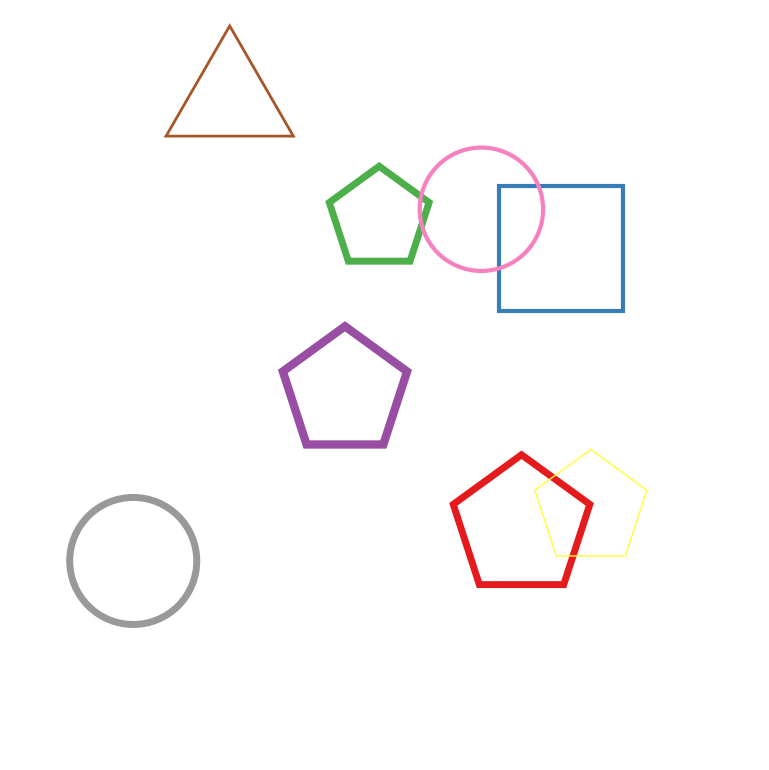[{"shape": "pentagon", "thickness": 2.5, "radius": 0.47, "center": [0.677, 0.316]}, {"shape": "square", "thickness": 1.5, "radius": 0.41, "center": [0.729, 0.677]}, {"shape": "pentagon", "thickness": 2.5, "radius": 0.34, "center": [0.492, 0.716]}, {"shape": "pentagon", "thickness": 3, "radius": 0.42, "center": [0.448, 0.491]}, {"shape": "pentagon", "thickness": 0.5, "radius": 0.38, "center": [0.767, 0.34]}, {"shape": "triangle", "thickness": 1, "radius": 0.48, "center": [0.298, 0.871]}, {"shape": "circle", "thickness": 1.5, "radius": 0.4, "center": [0.625, 0.728]}, {"shape": "circle", "thickness": 2.5, "radius": 0.41, "center": [0.173, 0.271]}]